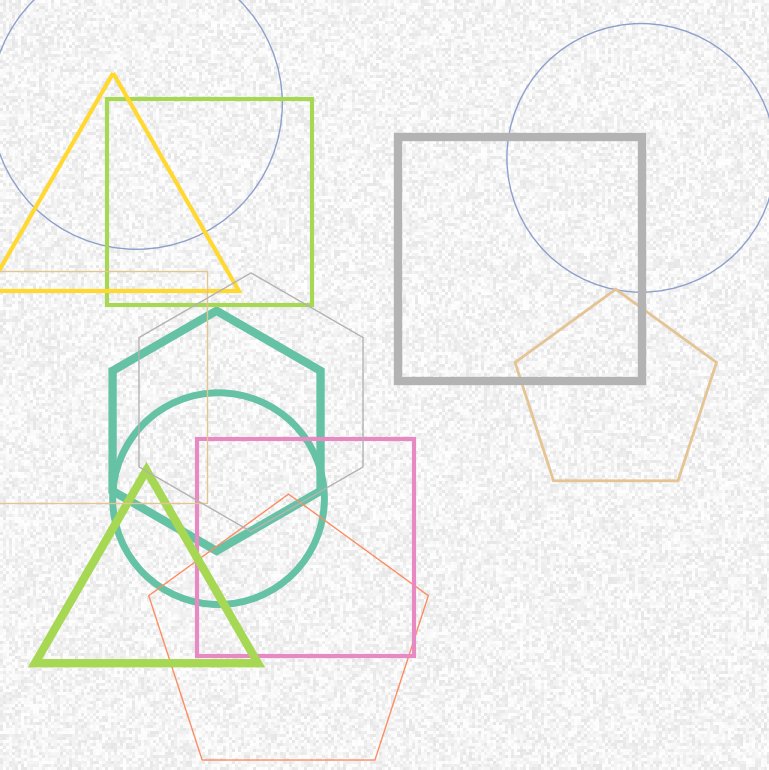[{"shape": "hexagon", "thickness": 3, "radius": 0.78, "center": [0.281, 0.44]}, {"shape": "circle", "thickness": 2.5, "radius": 0.69, "center": [0.284, 0.352]}, {"shape": "pentagon", "thickness": 0.5, "radius": 0.95, "center": [0.375, 0.167]}, {"shape": "circle", "thickness": 0.5, "radius": 0.87, "center": [0.833, 0.795]}, {"shape": "circle", "thickness": 0.5, "radius": 0.95, "center": [0.177, 0.866]}, {"shape": "square", "thickness": 1.5, "radius": 0.7, "center": [0.397, 0.289]}, {"shape": "square", "thickness": 1.5, "radius": 0.67, "center": [0.272, 0.737]}, {"shape": "triangle", "thickness": 3, "radius": 0.84, "center": [0.19, 0.222]}, {"shape": "triangle", "thickness": 1.5, "radius": 0.94, "center": [0.147, 0.716]}, {"shape": "square", "thickness": 0.5, "radius": 0.75, "center": [0.119, 0.498]}, {"shape": "pentagon", "thickness": 1, "radius": 0.69, "center": [0.8, 0.487]}, {"shape": "square", "thickness": 3, "radius": 0.79, "center": [0.676, 0.663]}, {"shape": "hexagon", "thickness": 0.5, "radius": 0.84, "center": [0.326, 0.478]}]